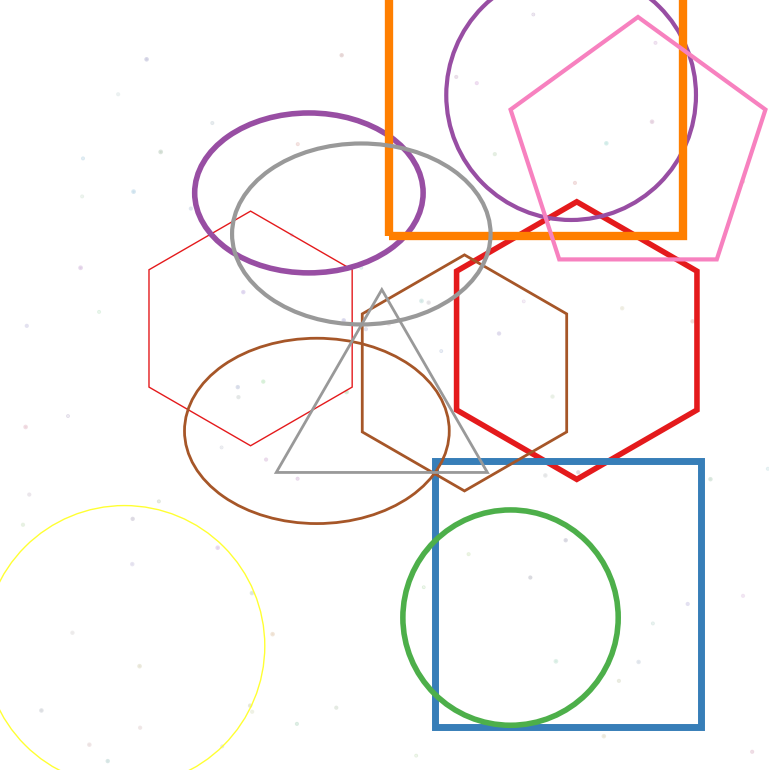[{"shape": "hexagon", "thickness": 0.5, "radius": 0.76, "center": [0.325, 0.573]}, {"shape": "hexagon", "thickness": 2, "radius": 0.9, "center": [0.749, 0.558]}, {"shape": "square", "thickness": 2.5, "radius": 0.86, "center": [0.738, 0.228]}, {"shape": "circle", "thickness": 2, "radius": 0.7, "center": [0.663, 0.198]}, {"shape": "oval", "thickness": 2, "radius": 0.74, "center": [0.401, 0.749]}, {"shape": "circle", "thickness": 1.5, "radius": 0.81, "center": [0.742, 0.876]}, {"shape": "square", "thickness": 3, "radius": 0.96, "center": [0.696, 0.885]}, {"shape": "circle", "thickness": 0.5, "radius": 0.91, "center": [0.162, 0.161]}, {"shape": "oval", "thickness": 1, "radius": 0.86, "center": [0.412, 0.44]}, {"shape": "hexagon", "thickness": 1, "radius": 0.77, "center": [0.603, 0.516]}, {"shape": "pentagon", "thickness": 1.5, "radius": 0.87, "center": [0.829, 0.804]}, {"shape": "triangle", "thickness": 1, "radius": 0.79, "center": [0.496, 0.466]}, {"shape": "oval", "thickness": 1.5, "radius": 0.84, "center": [0.469, 0.696]}]